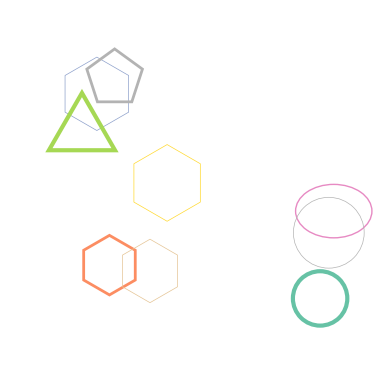[{"shape": "circle", "thickness": 3, "radius": 0.35, "center": [0.831, 0.225]}, {"shape": "hexagon", "thickness": 2, "radius": 0.39, "center": [0.284, 0.311]}, {"shape": "hexagon", "thickness": 0.5, "radius": 0.48, "center": [0.252, 0.756]}, {"shape": "oval", "thickness": 1, "radius": 0.5, "center": [0.867, 0.452]}, {"shape": "triangle", "thickness": 3, "radius": 0.5, "center": [0.213, 0.659]}, {"shape": "hexagon", "thickness": 0.5, "radius": 0.5, "center": [0.434, 0.525]}, {"shape": "hexagon", "thickness": 0.5, "radius": 0.41, "center": [0.39, 0.296]}, {"shape": "circle", "thickness": 0.5, "radius": 0.46, "center": [0.854, 0.396]}, {"shape": "pentagon", "thickness": 2, "radius": 0.38, "center": [0.298, 0.797]}]